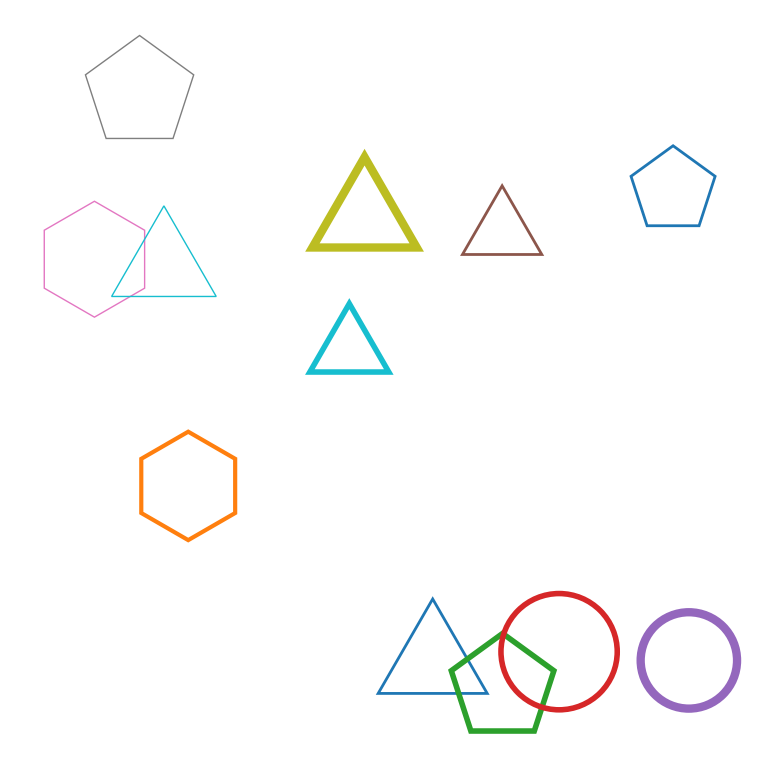[{"shape": "pentagon", "thickness": 1, "radius": 0.29, "center": [0.874, 0.753]}, {"shape": "triangle", "thickness": 1, "radius": 0.41, "center": [0.562, 0.14]}, {"shape": "hexagon", "thickness": 1.5, "radius": 0.35, "center": [0.244, 0.369]}, {"shape": "pentagon", "thickness": 2, "radius": 0.35, "center": [0.653, 0.107]}, {"shape": "circle", "thickness": 2, "radius": 0.38, "center": [0.726, 0.154]}, {"shape": "circle", "thickness": 3, "radius": 0.31, "center": [0.895, 0.142]}, {"shape": "triangle", "thickness": 1, "radius": 0.3, "center": [0.652, 0.699]}, {"shape": "hexagon", "thickness": 0.5, "radius": 0.38, "center": [0.123, 0.663]}, {"shape": "pentagon", "thickness": 0.5, "radius": 0.37, "center": [0.181, 0.88]}, {"shape": "triangle", "thickness": 3, "radius": 0.39, "center": [0.473, 0.718]}, {"shape": "triangle", "thickness": 0.5, "radius": 0.39, "center": [0.213, 0.654]}, {"shape": "triangle", "thickness": 2, "radius": 0.3, "center": [0.454, 0.546]}]